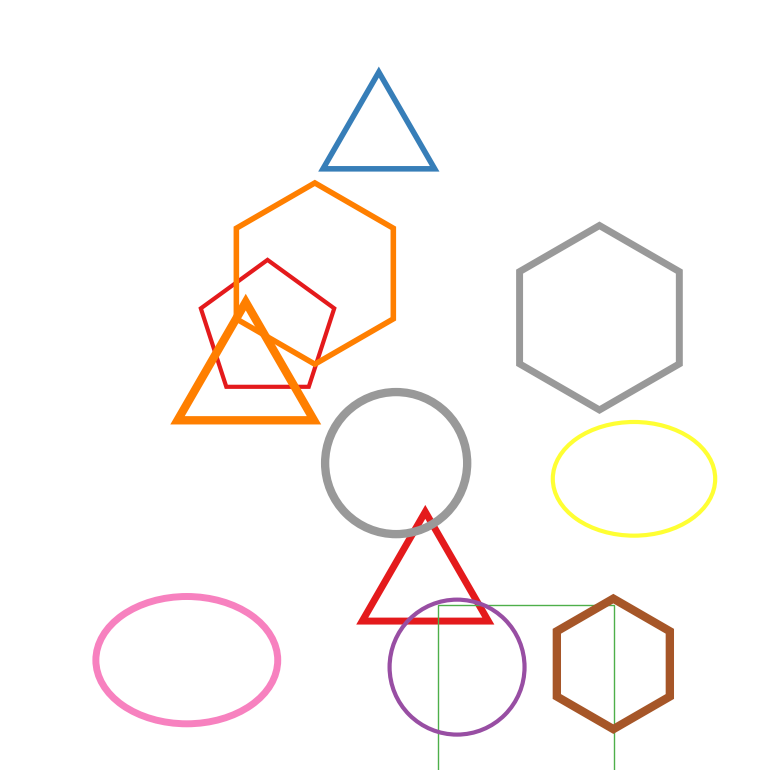[{"shape": "triangle", "thickness": 2.5, "radius": 0.47, "center": [0.552, 0.241]}, {"shape": "pentagon", "thickness": 1.5, "radius": 0.46, "center": [0.347, 0.571]}, {"shape": "triangle", "thickness": 2, "radius": 0.42, "center": [0.492, 0.823]}, {"shape": "square", "thickness": 0.5, "radius": 0.57, "center": [0.683, 0.101]}, {"shape": "circle", "thickness": 1.5, "radius": 0.44, "center": [0.594, 0.134]}, {"shape": "triangle", "thickness": 3, "radius": 0.51, "center": [0.319, 0.505]}, {"shape": "hexagon", "thickness": 2, "radius": 0.59, "center": [0.409, 0.645]}, {"shape": "oval", "thickness": 1.5, "radius": 0.53, "center": [0.823, 0.378]}, {"shape": "hexagon", "thickness": 3, "radius": 0.42, "center": [0.797, 0.138]}, {"shape": "oval", "thickness": 2.5, "radius": 0.59, "center": [0.243, 0.143]}, {"shape": "hexagon", "thickness": 2.5, "radius": 0.6, "center": [0.779, 0.587]}, {"shape": "circle", "thickness": 3, "radius": 0.46, "center": [0.514, 0.399]}]